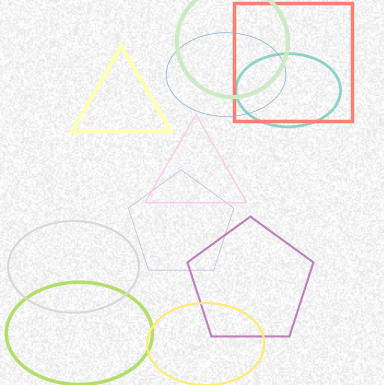[{"shape": "oval", "thickness": 2, "radius": 0.68, "center": [0.749, 0.766]}, {"shape": "triangle", "thickness": 3, "radius": 0.74, "center": [0.315, 0.732]}, {"shape": "pentagon", "thickness": 0.5, "radius": 0.72, "center": [0.47, 0.415]}, {"shape": "square", "thickness": 2.5, "radius": 0.77, "center": [0.76, 0.838]}, {"shape": "oval", "thickness": 0.5, "radius": 0.78, "center": [0.587, 0.806]}, {"shape": "oval", "thickness": 2.5, "radius": 0.95, "center": [0.206, 0.134]}, {"shape": "triangle", "thickness": 1, "radius": 0.76, "center": [0.509, 0.55]}, {"shape": "oval", "thickness": 1.5, "radius": 0.85, "center": [0.191, 0.307]}, {"shape": "pentagon", "thickness": 1.5, "radius": 0.86, "center": [0.65, 0.265]}, {"shape": "circle", "thickness": 3, "radius": 0.72, "center": [0.604, 0.892]}, {"shape": "oval", "thickness": 1.5, "radius": 0.76, "center": [0.534, 0.106]}]